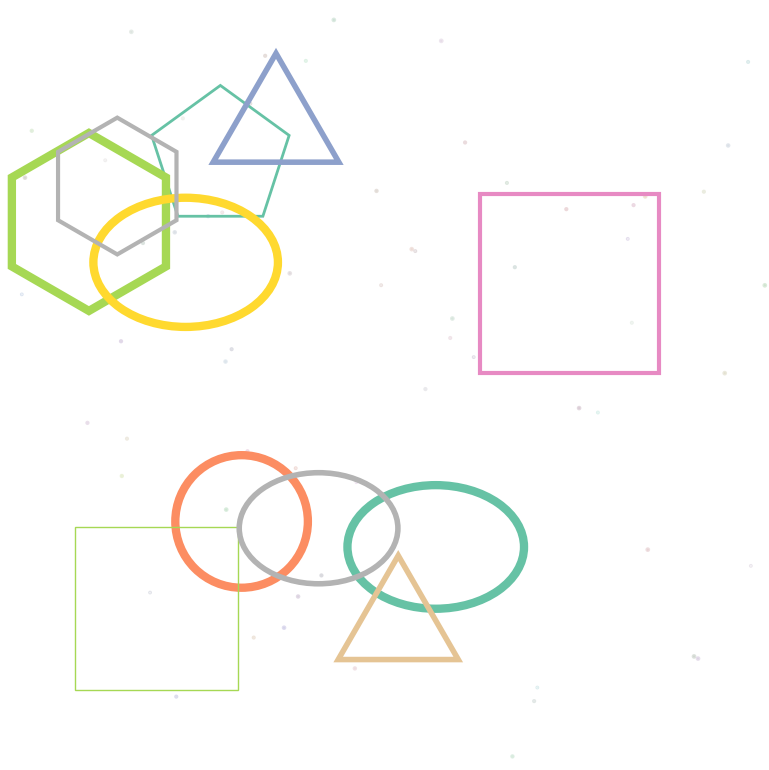[{"shape": "oval", "thickness": 3, "radius": 0.57, "center": [0.566, 0.29]}, {"shape": "pentagon", "thickness": 1, "radius": 0.47, "center": [0.286, 0.795]}, {"shape": "circle", "thickness": 3, "radius": 0.43, "center": [0.314, 0.323]}, {"shape": "triangle", "thickness": 2, "radius": 0.47, "center": [0.358, 0.836]}, {"shape": "square", "thickness": 1.5, "radius": 0.58, "center": [0.739, 0.632]}, {"shape": "hexagon", "thickness": 3, "radius": 0.58, "center": [0.115, 0.712]}, {"shape": "square", "thickness": 0.5, "radius": 0.53, "center": [0.203, 0.21]}, {"shape": "oval", "thickness": 3, "radius": 0.6, "center": [0.241, 0.659]}, {"shape": "triangle", "thickness": 2, "radius": 0.45, "center": [0.517, 0.188]}, {"shape": "hexagon", "thickness": 1.5, "radius": 0.44, "center": [0.152, 0.758]}, {"shape": "oval", "thickness": 2, "radius": 0.52, "center": [0.414, 0.314]}]